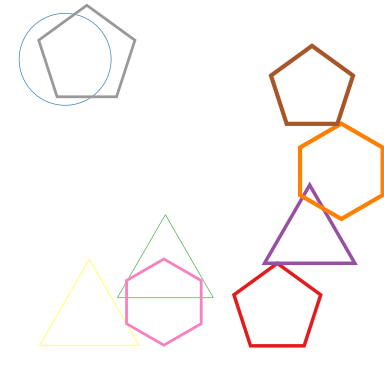[{"shape": "pentagon", "thickness": 2.5, "radius": 0.59, "center": [0.72, 0.198]}, {"shape": "circle", "thickness": 0.5, "radius": 0.6, "center": [0.169, 0.846]}, {"shape": "triangle", "thickness": 0.5, "radius": 0.72, "center": [0.43, 0.299]}, {"shape": "triangle", "thickness": 2.5, "radius": 0.68, "center": [0.804, 0.384]}, {"shape": "hexagon", "thickness": 3, "radius": 0.62, "center": [0.887, 0.555]}, {"shape": "triangle", "thickness": 0.5, "radius": 0.74, "center": [0.232, 0.178]}, {"shape": "pentagon", "thickness": 3, "radius": 0.56, "center": [0.81, 0.769]}, {"shape": "hexagon", "thickness": 2, "radius": 0.56, "center": [0.426, 0.215]}, {"shape": "pentagon", "thickness": 2, "radius": 0.66, "center": [0.226, 0.855]}]